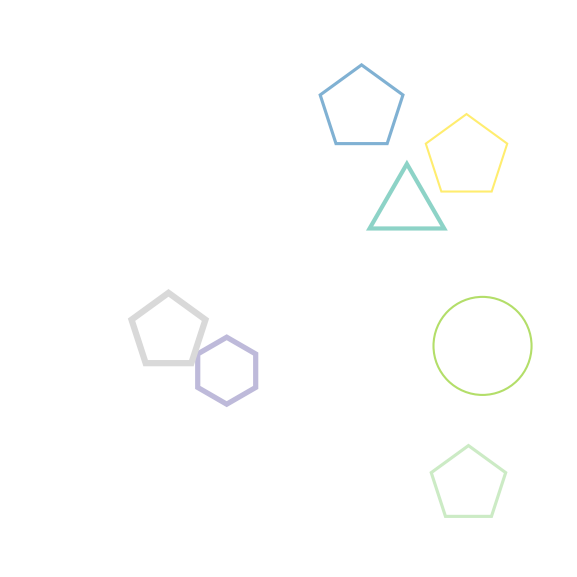[{"shape": "triangle", "thickness": 2, "radius": 0.37, "center": [0.705, 0.641]}, {"shape": "hexagon", "thickness": 2.5, "radius": 0.29, "center": [0.393, 0.357]}, {"shape": "pentagon", "thickness": 1.5, "radius": 0.38, "center": [0.626, 0.811]}, {"shape": "circle", "thickness": 1, "radius": 0.42, "center": [0.836, 0.4]}, {"shape": "pentagon", "thickness": 3, "radius": 0.34, "center": [0.292, 0.425]}, {"shape": "pentagon", "thickness": 1.5, "radius": 0.34, "center": [0.811, 0.16]}, {"shape": "pentagon", "thickness": 1, "radius": 0.37, "center": [0.808, 0.727]}]